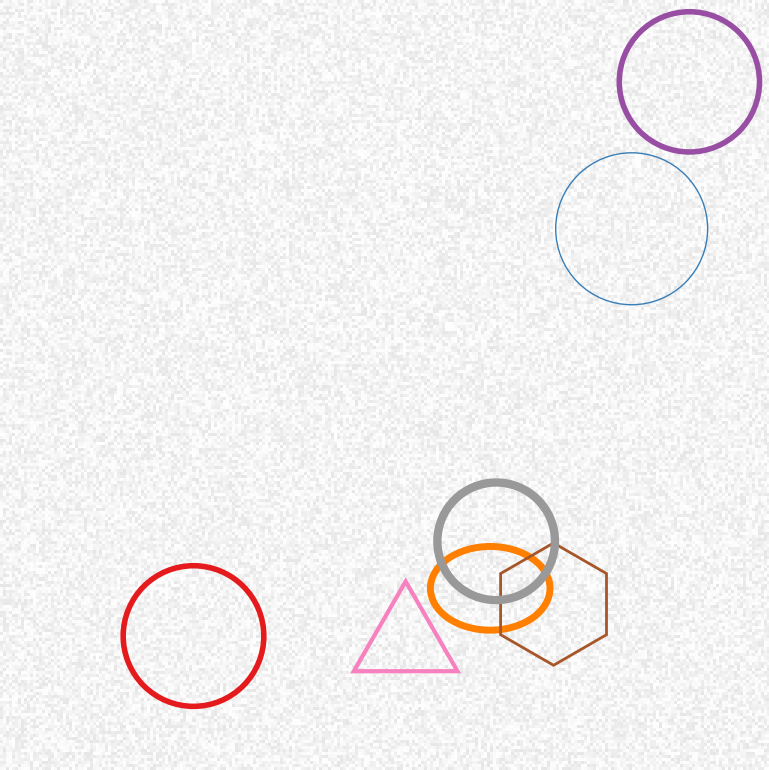[{"shape": "circle", "thickness": 2, "radius": 0.46, "center": [0.251, 0.174]}, {"shape": "circle", "thickness": 0.5, "radius": 0.49, "center": [0.82, 0.703]}, {"shape": "circle", "thickness": 2, "radius": 0.46, "center": [0.895, 0.894]}, {"shape": "oval", "thickness": 2.5, "radius": 0.39, "center": [0.637, 0.236]}, {"shape": "hexagon", "thickness": 1, "radius": 0.4, "center": [0.719, 0.215]}, {"shape": "triangle", "thickness": 1.5, "radius": 0.39, "center": [0.527, 0.167]}, {"shape": "circle", "thickness": 3, "radius": 0.38, "center": [0.644, 0.297]}]